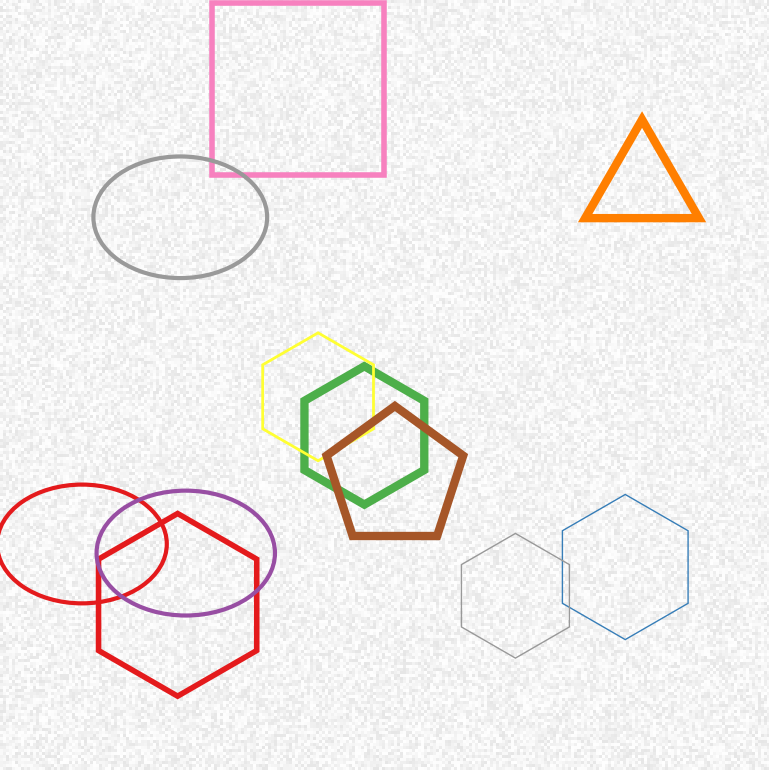[{"shape": "hexagon", "thickness": 2, "radius": 0.59, "center": [0.231, 0.214]}, {"shape": "oval", "thickness": 1.5, "radius": 0.55, "center": [0.106, 0.294]}, {"shape": "hexagon", "thickness": 0.5, "radius": 0.47, "center": [0.812, 0.264]}, {"shape": "hexagon", "thickness": 3, "radius": 0.45, "center": [0.473, 0.435]}, {"shape": "oval", "thickness": 1.5, "radius": 0.58, "center": [0.241, 0.282]}, {"shape": "triangle", "thickness": 3, "radius": 0.43, "center": [0.834, 0.759]}, {"shape": "hexagon", "thickness": 1, "radius": 0.42, "center": [0.413, 0.485]}, {"shape": "pentagon", "thickness": 3, "radius": 0.47, "center": [0.513, 0.379]}, {"shape": "square", "thickness": 2, "radius": 0.56, "center": [0.387, 0.884]}, {"shape": "hexagon", "thickness": 0.5, "radius": 0.4, "center": [0.669, 0.226]}, {"shape": "oval", "thickness": 1.5, "radius": 0.56, "center": [0.234, 0.718]}]